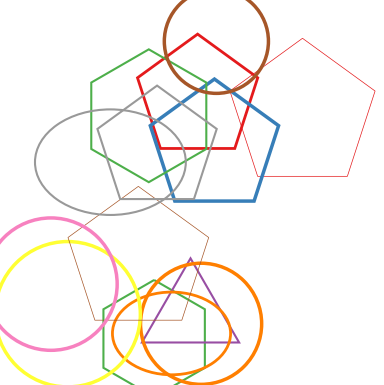[{"shape": "pentagon", "thickness": 2, "radius": 0.82, "center": [0.513, 0.747]}, {"shape": "pentagon", "thickness": 0.5, "radius": 0.99, "center": [0.786, 0.702]}, {"shape": "pentagon", "thickness": 2.5, "radius": 0.88, "center": [0.557, 0.619]}, {"shape": "hexagon", "thickness": 1.5, "radius": 0.76, "center": [0.4, 0.121]}, {"shape": "hexagon", "thickness": 1.5, "radius": 0.86, "center": [0.386, 0.699]}, {"shape": "triangle", "thickness": 1.5, "radius": 0.73, "center": [0.495, 0.183]}, {"shape": "circle", "thickness": 2.5, "radius": 0.79, "center": [0.522, 0.159]}, {"shape": "oval", "thickness": 2, "radius": 0.77, "center": [0.445, 0.134]}, {"shape": "circle", "thickness": 2.5, "radius": 0.94, "center": [0.176, 0.184]}, {"shape": "circle", "thickness": 2.5, "radius": 0.68, "center": [0.562, 0.893]}, {"shape": "pentagon", "thickness": 0.5, "radius": 0.96, "center": [0.359, 0.324]}, {"shape": "circle", "thickness": 2.5, "radius": 0.86, "center": [0.132, 0.262]}, {"shape": "oval", "thickness": 1.5, "radius": 0.98, "center": [0.287, 0.579]}, {"shape": "pentagon", "thickness": 1.5, "radius": 0.81, "center": [0.408, 0.615]}]